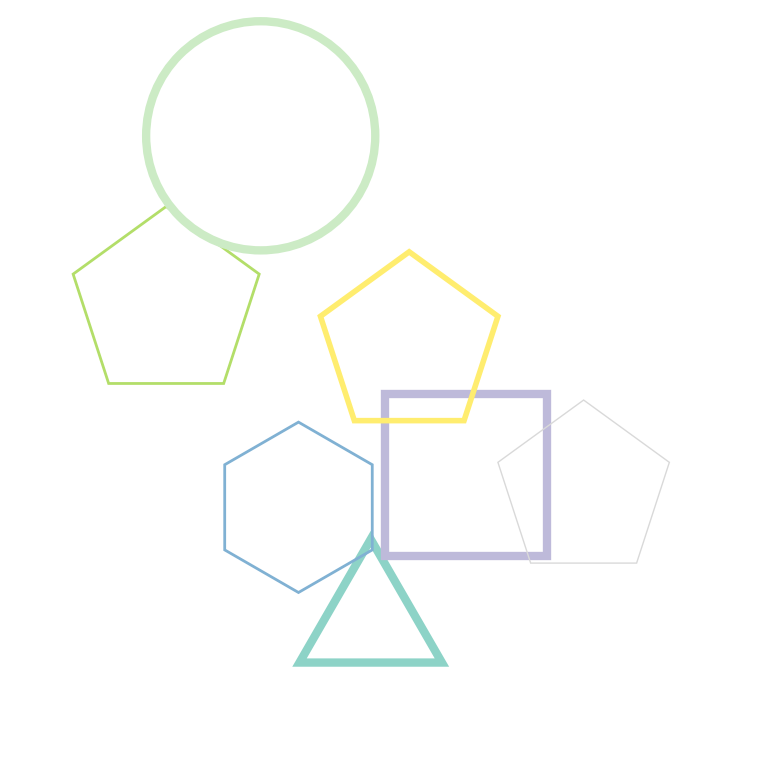[{"shape": "triangle", "thickness": 3, "radius": 0.53, "center": [0.481, 0.193]}, {"shape": "square", "thickness": 3, "radius": 0.53, "center": [0.605, 0.384]}, {"shape": "hexagon", "thickness": 1, "radius": 0.55, "center": [0.388, 0.341]}, {"shape": "pentagon", "thickness": 1, "radius": 0.64, "center": [0.216, 0.605]}, {"shape": "pentagon", "thickness": 0.5, "radius": 0.59, "center": [0.758, 0.363]}, {"shape": "circle", "thickness": 3, "radius": 0.74, "center": [0.339, 0.824]}, {"shape": "pentagon", "thickness": 2, "radius": 0.61, "center": [0.531, 0.552]}]